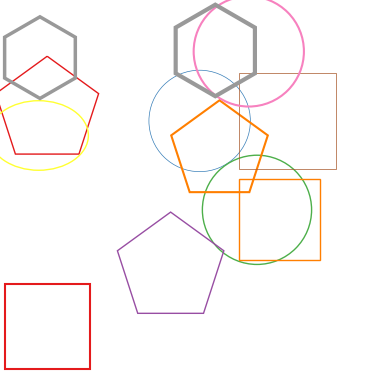[{"shape": "square", "thickness": 1.5, "radius": 0.55, "center": [0.124, 0.152]}, {"shape": "pentagon", "thickness": 1, "radius": 0.7, "center": [0.123, 0.713]}, {"shape": "circle", "thickness": 0.5, "radius": 0.66, "center": [0.519, 0.686]}, {"shape": "circle", "thickness": 1, "radius": 0.71, "center": [0.667, 0.455]}, {"shape": "pentagon", "thickness": 1, "radius": 0.73, "center": [0.443, 0.304]}, {"shape": "pentagon", "thickness": 1.5, "radius": 0.66, "center": [0.57, 0.608]}, {"shape": "square", "thickness": 1, "radius": 0.52, "center": [0.727, 0.43]}, {"shape": "oval", "thickness": 1, "radius": 0.65, "center": [0.101, 0.648]}, {"shape": "square", "thickness": 0.5, "radius": 0.63, "center": [0.747, 0.685]}, {"shape": "circle", "thickness": 1.5, "radius": 0.72, "center": [0.646, 0.866]}, {"shape": "hexagon", "thickness": 2.5, "radius": 0.53, "center": [0.104, 0.85]}, {"shape": "hexagon", "thickness": 3, "radius": 0.59, "center": [0.559, 0.869]}]